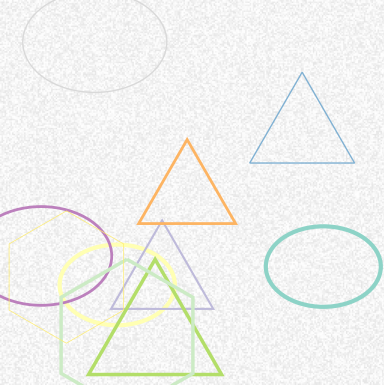[{"shape": "oval", "thickness": 3, "radius": 0.75, "center": [0.84, 0.308]}, {"shape": "oval", "thickness": 3, "radius": 0.75, "center": [0.305, 0.26]}, {"shape": "triangle", "thickness": 1.5, "radius": 0.77, "center": [0.421, 0.274]}, {"shape": "triangle", "thickness": 1, "radius": 0.79, "center": [0.785, 0.655]}, {"shape": "triangle", "thickness": 2, "radius": 0.73, "center": [0.486, 0.492]}, {"shape": "triangle", "thickness": 2.5, "radius": 1.0, "center": [0.403, 0.127]}, {"shape": "oval", "thickness": 1, "radius": 0.94, "center": [0.246, 0.891]}, {"shape": "oval", "thickness": 2, "radius": 0.92, "center": [0.107, 0.335]}, {"shape": "hexagon", "thickness": 2.5, "radius": 0.99, "center": [0.33, 0.129]}, {"shape": "hexagon", "thickness": 0.5, "radius": 0.86, "center": [0.172, 0.28]}]